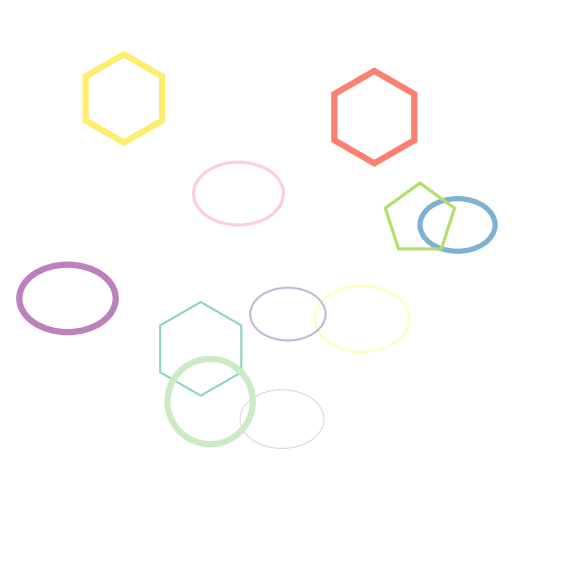[{"shape": "hexagon", "thickness": 1, "radius": 0.41, "center": [0.348, 0.395]}, {"shape": "oval", "thickness": 1, "radius": 0.41, "center": [0.627, 0.447]}, {"shape": "oval", "thickness": 1, "radius": 0.33, "center": [0.499, 0.455]}, {"shape": "hexagon", "thickness": 3, "radius": 0.4, "center": [0.648, 0.796]}, {"shape": "oval", "thickness": 2.5, "radius": 0.33, "center": [0.792, 0.61]}, {"shape": "pentagon", "thickness": 1.5, "radius": 0.32, "center": [0.727, 0.619]}, {"shape": "oval", "thickness": 1.5, "radius": 0.39, "center": [0.413, 0.664]}, {"shape": "oval", "thickness": 0.5, "radius": 0.36, "center": [0.488, 0.273]}, {"shape": "oval", "thickness": 3, "radius": 0.42, "center": [0.117, 0.482]}, {"shape": "circle", "thickness": 3, "radius": 0.37, "center": [0.364, 0.304]}, {"shape": "hexagon", "thickness": 3, "radius": 0.38, "center": [0.215, 0.829]}]